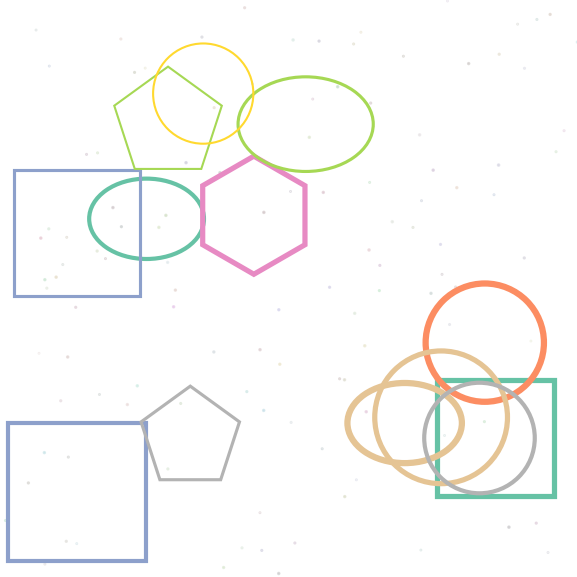[{"shape": "oval", "thickness": 2, "radius": 0.5, "center": [0.254, 0.62]}, {"shape": "square", "thickness": 2.5, "radius": 0.5, "center": [0.858, 0.241]}, {"shape": "circle", "thickness": 3, "radius": 0.51, "center": [0.839, 0.406]}, {"shape": "square", "thickness": 2, "radius": 0.6, "center": [0.133, 0.147]}, {"shape": "square", "thickness": 1.5, "radius": 0.54, "center": [0.134, 0.596]}, {"shape": "hexagon", "thickness": 2.5, "radius": 0.51, "center": [0.44, 0.626]}, {"shape": "oval", "thickness": 1.5, "radius": 0.59, "center": [0.529, 0.784]}, {"shape": "pentagon", "thickness": 1, "radius": 0.49, "center": [0.291, 0.786]}, {"shape": "circle", "thickness": 1, "radius": 0.43, "center": [0.352, 0.837]}, {"shape": "circle", "thickness": 2.5, "radius": 0.57, "center": [0.764, 0.277]}, {"shape": "oval", "thickness": 3, "radius": 0.5, "center": [0.701, 0.267]}, {"shape": "circle", "thickness": 2, "radius": 0.48, "center": [0.83, 0.241]}, {"shape": "pentagon", "thickness": 1.5, "radius": 0.45, "center": [0.329, 0.241]}]